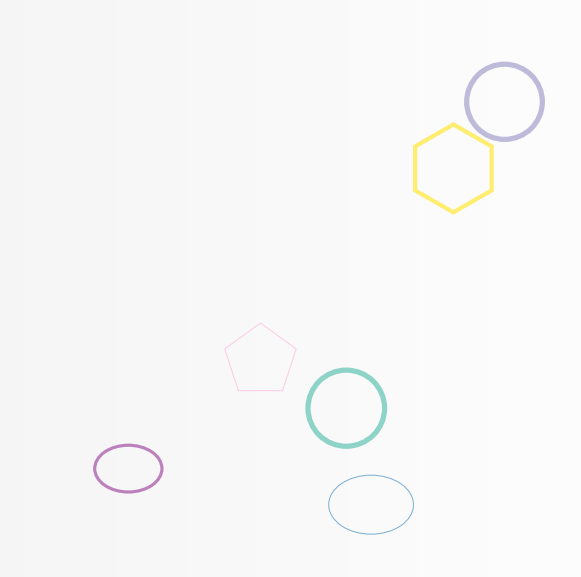[{"shape": "circle", "thickness": 2.5, "radius": 0.33, "center": [0.596, 0.292]}, {"shape": "circle", "thickness": 2.5, "radius": 0.33, "center": [0.868, 0.823]}, {"shape": "oval", "thickness": 0.5, "radius": 0.36, "center": [0.638, 0.125]}, {"shape": "pentagon", "thickness": 0.5, "radius": 0.32, "center": [0.448, 0.375]}, {"shape": "oval", "thickness": 1.5, "radius": 0.29, "center": [0.221, 0.188]}, {"shape": "hexagon", "thickness": 2, "radius": 0.38, "center": [0.78, 0.708]}]